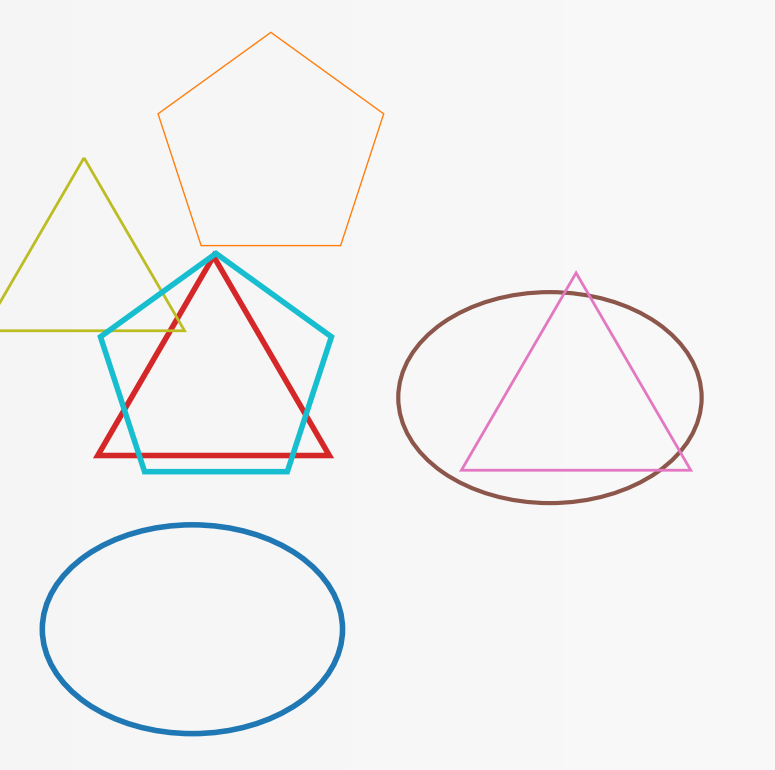[{"shape": "oval", "thickness": 2, "radius": 0.97, "center": [0.248, 0.183]}, {"shape": "pentagon", "thickness": 0.5, "radius": 0.77, "center": [0.35, 0.805]}, {"shape": "triangle", "thickness": 2, "radius": 0.86, "center": [0.276, 0.495]}, {"shape": "oval", "thickness": 1.5, "radius": 0.98, "center": [0.71, 0.484]}, {"shape": "triangle", "thickness": 1, "radius": 0.85, "center": [0.743, 0.475]}, {"shape": "triangle", "thickness": 1, "radius": 0.75, "center": [0.108, 0.645]}, {"shape": "pentagon", "thickness": 2, "radius": 0.78, "center": [0.279, 0.514]}]